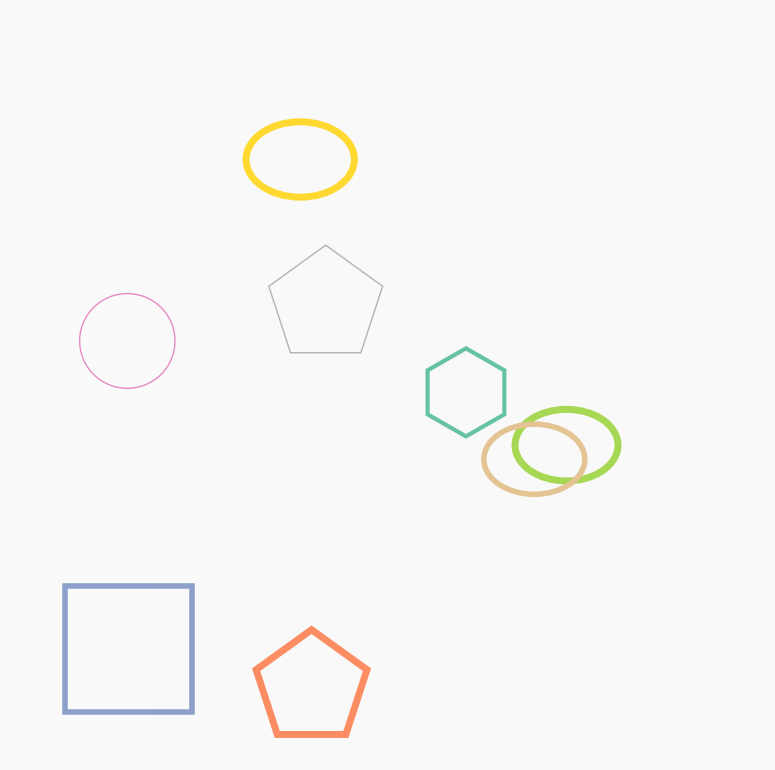[{"shape": "hexagon", "thickness": 1.5, "radius": 0.29, "center": [0.601, 0.49]}, {"shape": "pentagon", "thickness": 2.5, "radius": 0.38, "center": [0.402, 0.107]}, {"shape": "square", "thickness": 2, "radius": 0.41, "center": [0.166, 0.157]}, {"shape": "circle", "thickness": 0.5, "radius": 0.31, "center": [0.164, 0.557]}, {"shape": "oval", "thickness": 2.5, "radius": 0.33, "center": [0.731, 0.422]}, {"shape": "oval", "thickness": 2.5, "radius": 0.35, "center": [0.387, 0.793]}, {"shape": "oval", "thickness": 2, "radius": 0.33, "center": [0.689, 0.404]}, {"shape": "pentagon", "thickness": 0.5, "radius": 0.39, "center": [0.42, 0.604]}]